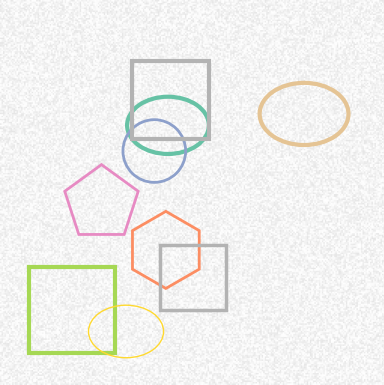[{"shape": "oval", "thickness": 3, "radius": 0.53, "center": [0.436, 0.674]}, {"shape": "hexagon", "thickness": 2, "radius": 0.5, "center": [0.431, 0.351]}, {"shape": "circle", "thickness": 2, "radius": 0.41, "center": [0.401, 0.608]}, {"shape": "pentagon", "thickness": 2, "radius": 0.5, "center": [0.264, 0.472]}, {"shape": "square", "thickness": 3, "radius": 0.56, "center": [0.188, 0.195]}, {"shape": "oval", "thickness": 1, "radius": 0.49, "center": [0.327, 0.139]}, {"shape": "oval", "thickness": 3, "radius": 0.58, "center": [0.79, 0.704]}, {"shape": "square", "thickness": 3, "radius": 0.5, "center": [0.442, 0.74]}, {"shape": "square", "thickness": 2.5, "radius": 0.43, "center": [0.502, 0.279]}]